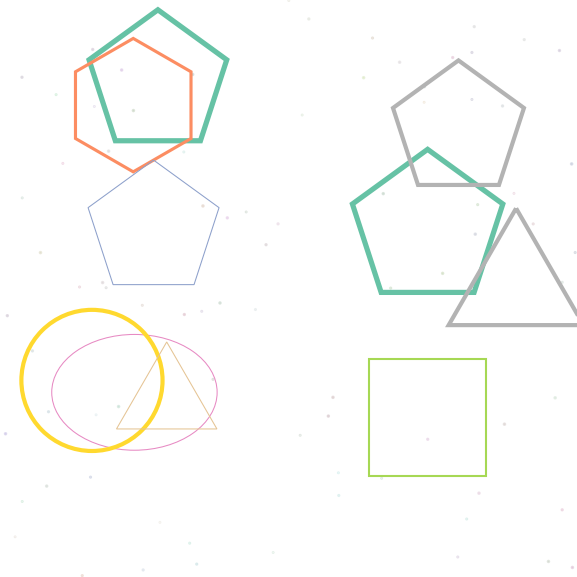[{"shape": "pentagon", "thickness": 2.5, "radius": 0.63, "center": [0.273, 0.857]}, {"shape": "pentagon", "thickness": 2.5, "radius": 0.68, "center": [0.74, 0.604]}, {"shape": "hexagon", "thickness": 1.5, "radius": 0.58, "center": [0.231, 0.817]}, {"shape": "pentagon", "thickness": 0.5, "radius": 0.6, "center": [0.266, 0.603]}, {"shape": "oval", "thickness": 0.5, "radius": 0.72, "center": [0.233, 0.32]}, {"shape": "square", "thickness": 1, "radius": 0.5, "center": [0.74, 0.276]}, {"shape": "circle", "thickness": 2, "radius": 0.61, "center": [0.159, 0.34]}, {"shape": "triangle", "thickness": 0.5, "radius": 0.5, "center": [0.289, 0.307]}, {"shape": "triangle", "thickness": 2, "radius": 0.67, "center": [0.894, 0.504]}, {"shape": "pentagon", "thickness": 2, "radius": 0.6, "center": [0.794, 0.775]}]